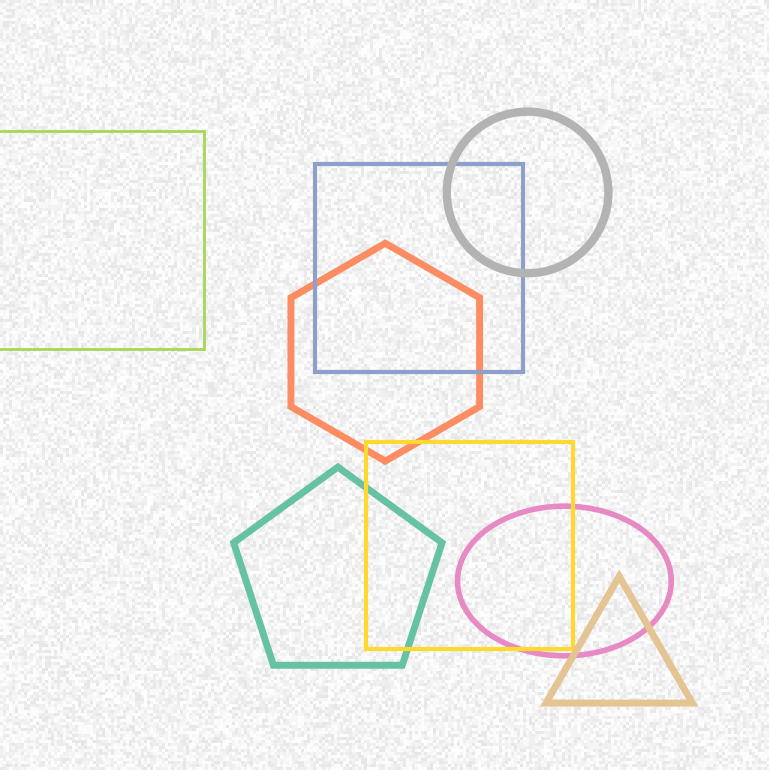[{"shape": "pentagon", "thickness": 2.5, "radius": 0.71, "center": [0.439, 0.251]}, {"shape": "hexagon", "thickness": 2.5, "radius": 0.71, "center": [0.5, 0.543]}, {"shape": "square", "thickness": 1.5, "radius": 0.67, "center": [0.544, 0.652]}, {"shape": "oval", "thickness": 2, "radius": 0.69, "center": [0.733, 0.245]}, {"shape": "square", "thickness": 1, "radius": 0.71, "center": [0.123, 0.688]}, {"shape": "square", "thickness": 1.5, "radius": 0.67, "center": [0.609, 0.292]}, {"shape": "triangle", "thickness": 2.5, "radius": 0.55, "center": [0.804, 0.142]}, {"shape": "circle", "thickness": 3, "radius": 0.52, "center": [0.685, 0.75]}]